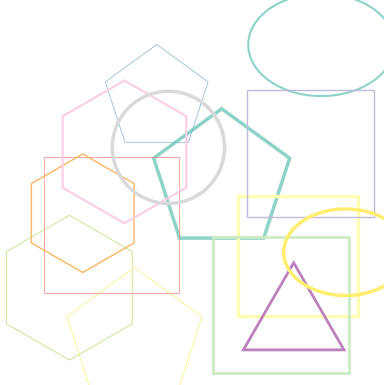[{"shape": "pentagon", "thickness": 2.5, "radius": 0.93, "center": [0.576, 0.532]}, {"shape": "oval", "thickness": 1.5, "radius": 0.95, "center": [0.835, 0.884]}, {"shape": "square", "thickness": 2.5, "radius": 0.78, "center": [0.774, 0.336]}, {"shape": "square", "thickness": 1, "radius": 0.82, "center": [0.808, 0.601]}, {"shape": "square", "thickness": 0.5, "radius": 0.88, "center": [0.289, 0.415]}, {"shape": "pentagon", "thickness": 0.5, "radius": 0.7, "center": [0.407, 0.744]}, {"shape": "hexagon", "thickness": 1, "radius": 0.77, "center": [0.215, 0.446]}, {"shape": "hexagon", "thickness": 0.5, "radius": 0.94, "center": [0.18, 0.253]}, {"shape": "hexagon", "thickness": 1.5, "radius": 0.93, "center": [0.323, 0.605]}, {"shape": "circle", "thickness": 2.5, "radius": 0.73, "center": [0.437, 0.617]}, {"shape": "triangle", "thickness": 2, "radius": 0.75, "center": [0.763, 0.167]}, {"shape": "square", "thickness": 2, "radius": 0.88, "center": [0.73, 0.208]}, {"shape": "pentagon", "thickness": 0.5, "radius": 0.92, "center": [0.349, 0.121]}, {"shape": "oval", "thickness": 2.5, "radius": 0.8, "center": [0.897, 0.345]}]